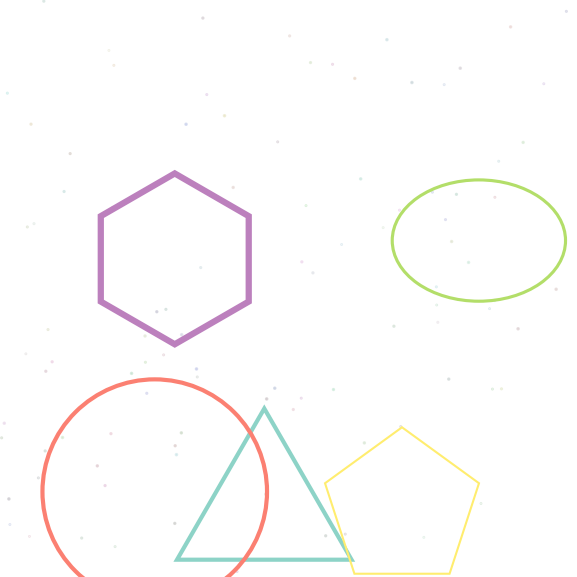[{"shape": "triangle", "thickness": 2, "radius": 0.87, "center": [0.458, 0.117]}, {"shape": "circle", "thickness": 2, "radius": 0.97, "center": [0.268, 0.148]}, {"shape": "oval", "thickness": 1.5, "radius": 0.75, "center": [0.829, 0.583]}, {"shape": "hexagon", "thickness": 3, "radius": 0.74, "center": [0.303, 0.551]}, {"shape": "pentagon", "thickness": 1, "radius": 0.7, "center": [0.696, 0.119]}]